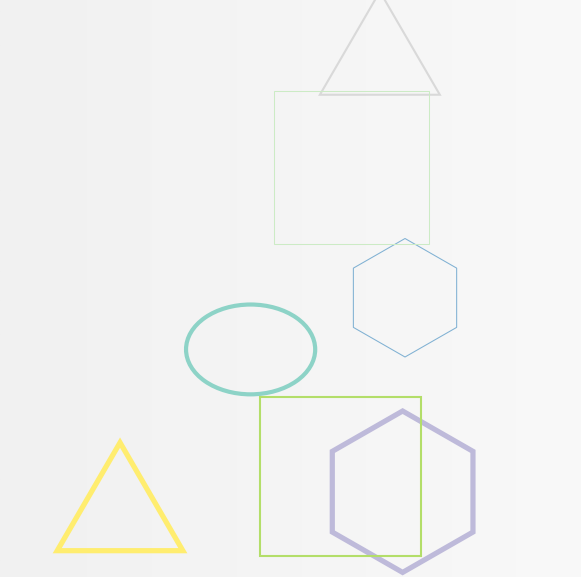[{"shape": "oval", "thickness": 2, "radius": 0.56, "center": [0.431, 0.394]}, {"shape": "hexagon", "thickness": 2.5, "radius": 0.7, "center": [0.693, 0.148]}, {"shape": "hexagon", "thickness": 0.5, "radius": 0.51, "center": [0.697, 0.484]}, {"shape": "square", "thickness": 1, "radius": 0.69, "center": [0.586, 0.175]}, {"shape": "triangle", "thickness": 1, "radius": 0.6, "center": [0.654, 0.895]}, {"shape": "square", "thickness": 0.5, "radius": 0.67, "center": [0.605, 0.709]}, {"shape": "triangle", "thickness": 2.5, "radius": 0.62, "center": [0.207, 0.108]}]